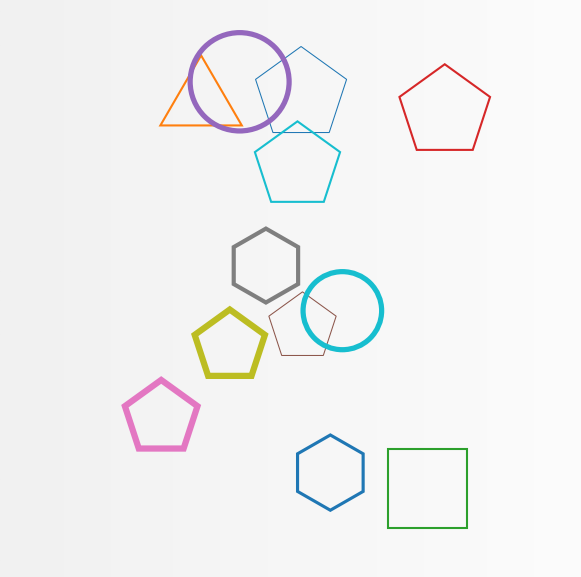[{"shape": "pentagon", "thickness": 0.5, "radius": 0.41, "center": [0.518, 0.836]}, {"shape": "hexagon", "thickness": 1.5, "radius": 0.33, "center": [0.568, 0.181]}, {"shape": "triangle", "thickness": 1, "radius": 0.4, "center": [0.346, 0.822]}, {"shape": "square", "thickness": 1, "radius": 0.34, "center": [0.736, 0.153]}, {"shape": "pentagon", "thickness": 1, "radius": 0.41, "center": [0.765, 0.806]}, {"shape": "circle", "thickness": 2.5, "radius": 0.43, "center": [0.412, 0.857]}, {"shape": "pentagon", "thickness": 0.5, "radius": 0.3, "center": [0.52, 0.433]}, {"shape": "pentagon", "thickness": 3, "radius": 0.33, "center": [0.277, 0.276]}, {"shape": "hexagon", "thickness": 2, "radius": 0.32, "center": [0.457, 0.539]}, {"shape": "pentagon", "thickness": 3, "radius": 0.32, "center": [0.395, 0.4]}, {"shape": "pentagon", "thickness": 1, "radius": 0.39, "center": [0.512, 0.712]}, {"shape": "circle", "thickness": 2.5, "radius": 0.34, "center": [0.589, 0.461]}]